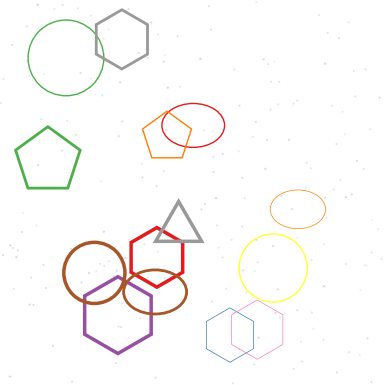[{"shape": "oval", "thickness": 1, "radius": 0.41, "center": [0.502, 0.674]}, {"shape": "hexagon", "thickness": 2.5, "radius": 0.39, "center": [0.408, 0.331]}, {"shape": "hexagon", "thickness": 0.5, "radius": 0.35, "center": [0.597, 0.13]}, {"shape": "circle", "thickness": 1, "radius": 0.49, "center": [0.171, 0.85]}, {"shape": "pentagon", "thickness": 2, "radius": 0.44, "center": [0.124, 0.583]}, {"shape": "hexagon", "thickness": 2.5, "radius": 0.5, "center": [0.306, 0.181]}, {"shape": "pentagon", "thickness": 1, "radius": 0.33, "center": [0.434, 0.644]}, {"shape": "oval", "thickness": 0.5, "radius": 0.36, "center": [0.774, 0.456]}, {"shape": "circle", "thickness": 1, "radius": 0.44, "center": [0.709, 0.304]}, {"shape": "circle", "thickness": 2.5, "radius": 0.4, "center": [0.245, 0.291]}, {"shape": "oval", "thickness": 2, "radius": 0.41, "center": [0.403, 0.242]}, {"shape": "hexagon", "thickness": 0.5, "radius": 0.38, "center": [0.668, 0.144]}, {"shape": "hexagon", "thickness": 2, "radius": 0.38, "center": [0.317, 0.898]}, {"shape": "triangle", "thickness": 2.5, "radius": 0.34, "center": [0.464, 0.408]}]